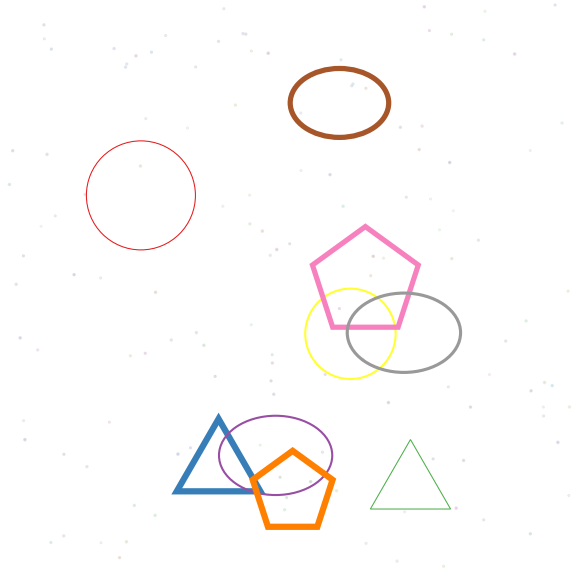[{"shape": "circle", "thickness": 0.5, "radius": 0.47, "center": [0.244, 0.661]}, {"shape": "triangle", "thickness": 3, "radius": 0.42, "center": [0.378, 0.19]}, {"shape": "triangle", "thickness": 0.5, "radius": 0.4, "center": [0.711, 0.158]}, {"shape": "oval", "thickness": 1, "radius": 0.49, "center": [0.477, 0.211]}, {"shape": "pentagon", "thickness": 3, "radius": 0.36, "center": [0.507, 0.146]}, {"shape": "circle", "thickness": 1, "radius": 0.39, "center": [0.607, 0.421]}, {"shape": "oval", "thickness": 2.5, "radius": 0.43, "center": [0.588, 0.821]}, {"shape": "pentagon", "thickness": 2.5, "radius": 0.48, "center": [0.633, 0.51]}, {"shape": "oval", "thickness": 1.5, "radius": 0.49, "center": [0.699, 0.423]}]